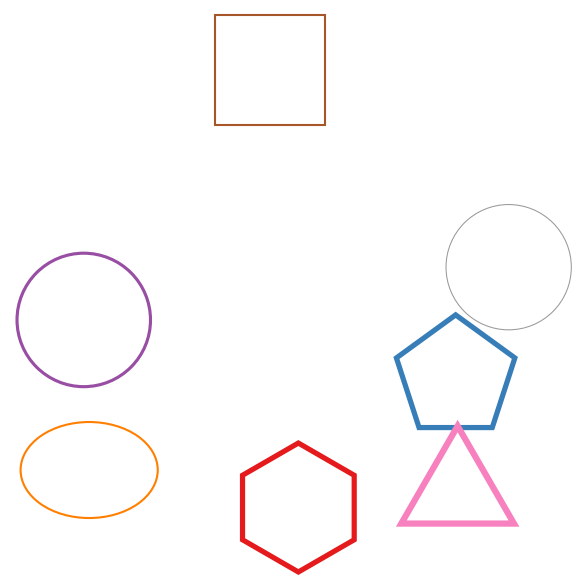[{"shape": "hexagon", "thickness": 2.5, "radius": 0.56, "center": [0.517, 0.12]}, {"shape": "pentagon", "thickness": 2.5, "radius": 0.54, "center": [0.789, 0.346]}, {"shape": "circle", "thickness": 1.5, "radius": 0.58, "center": [0.145, 0.445]}, {"shape": "oval", "thickness": 1, "radius": 0.59, "center": [0.154, 0.185]}, {"shape": "square", "thickness": 1, "radius": 0.48, "center": [0.467, 0.877]}, {"shape": "triangle", "thickness": 3, "radius": 0.56, "center": [0.792, 0.149]}, {"shape": "circle", "thickness": 0.5, "radius": 0.54, "center": [0.881, 0.536]}]